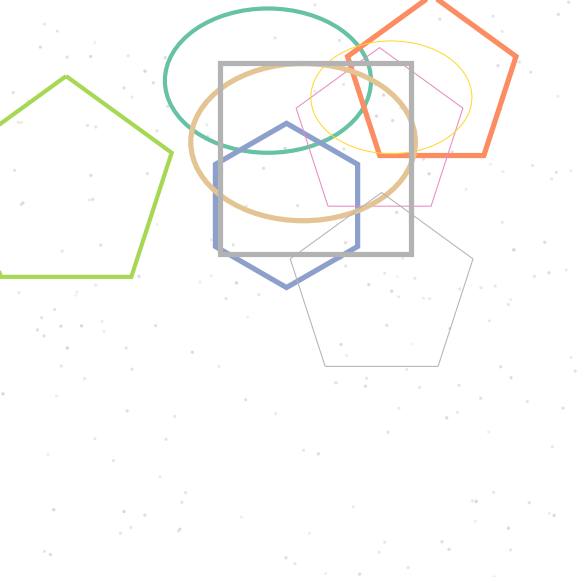[{"shape": "oval", "thickness": 2, "radius": 0.89, "center": [0.464, 0.86]}, {"shape": "pentagon", "thickness": 2.5, "radius": 0.77, "center": [0.748, 0.854]}, {"shape": "hexagon", "thickness": 2.5, "radius": 0.71, "center": [0.496, 0.643]}, {"shape": "pentagon", "thickness": 0.5, "radius": 0.76, "center": [0.657, 0.765]}, {"shape": "pentagon", "thickness": 2, "radius": 0.96, "center": [0.114, 0.675]}, {"shape": "oval", "thickness": 0.5, "radius": 0.7, "center": [0.678, 0.831]}, {"shape": "oval", "thickness": 2.5, "radius": 0.97, "center": [0.525, 0.753]}, {"shape": "square", "thickness": 2.5, "radius": 0.83, "center": [0.547, 0.724]}, {"shape": "pentagon", "thickness": 0.5, "radius": 0.83, "center": [0.661, 0.499]}]